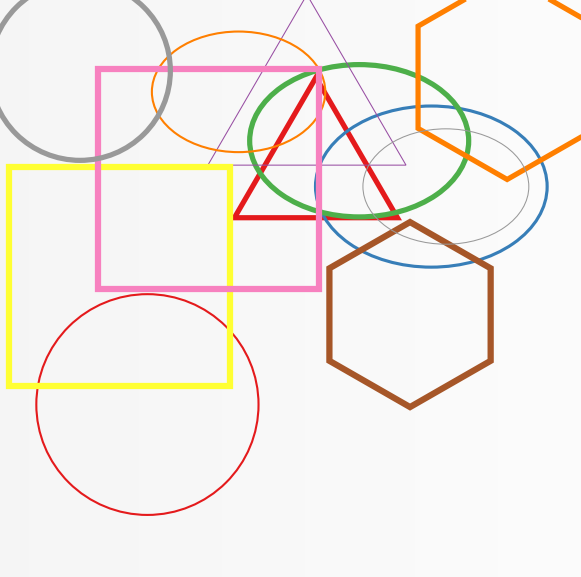[{"shape": "circle", "thickness": 1, "radius": 0.96, "center": [0.254, 0.299]}, {"shape": "triangle", "thickness": 2.5, "radius": 0.81, "center": [0.544, 0.703]}, {"shape": "oval", "thickness": 1.5, "radius": 1.0, "center": [0.742, 0.676]}, {"shape": "oval", "thickness": 2.5, "radius": 0.94, "center": [0.618, 0.755]}, {"shape": "triangle", "thickness": 0.5, "radius": 0.98, "center": [0.528, 0.812]}, {"shape": "oval", "thickness": 1, "radius": 0.75, "center": [0.41, 0.84]}, {"shape": "hexagon", "thickness": 2.5, "radius": 0.88, "center": [0.873, 0.865]}, {"shape": "square", "thickness": 3, "radius": 0.95, "center": [0.205, 0.521]}, {"shape": "hexagon", "thickness": 3, "radius": 0.8, "center": [0.705, 0.454]}, {"shape": "square", "thickness": 3, "radius": 0.95, "center": [0.358, 0.689]}, {"shape": "circle", "thickness": 2.5, "radius": 0.78, "center": [0.138, 0.877]}, {"shape": "oval", "thickness": 0.5, "radius": 0.71, "center": [0.767, 0.676]}]